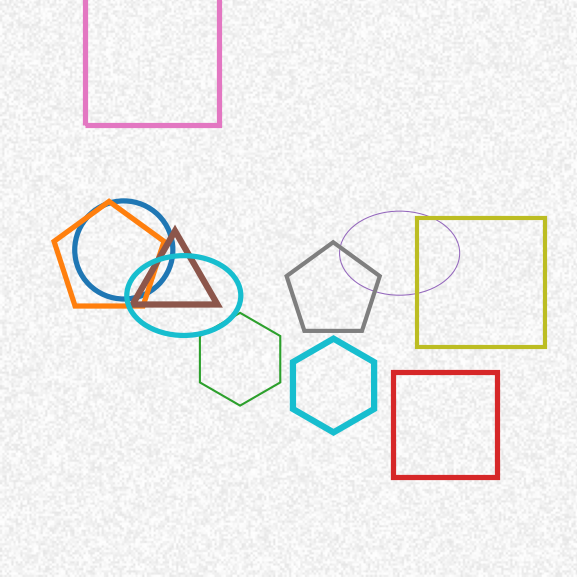[{"shape": "circle", "thickness": 2.5, "radius": 0.42, "center": [0.214, 0.566]}, {"shape": "pentagon", "thickness": 2.5, "radius": 0.5, "center": [0.189, 0.55]}, {"shape": "hexagon", "thickness": 1, "radius": 0.4, "center": [0.416, 0.377]}, {"shape": "square", "thickness": 2.5, "radius": 0.45, "center": [0.771, 0.264]}, {"shape": "oval", "thickness": 0.5, "radius": 0.52, "center": [0.692, 0.561]}, {"shape": "triangle", "thickness": 3, "radius": 0.42, "center": [0.303, 0.514]}, {"shape": "square", "thickness": 2.5, "radius": 0.58, "center": [0.264, 0.899]}, {"shape": "pentagon", "thickness": 2, "radius": 0.42, "center": [0.577, 0.495]}, {"shape": "square", "thickness": 2, "radius": 0.56, "center": [0.833, 0.51]}, {"shape": "oval", "thickness": 2.5, "radius": 0.49, "center": [0.318, 0.487]}, {"shape": "hexagon", "thickness": 3, "radius": 0.41, "center": [0.578, 0.332]}]